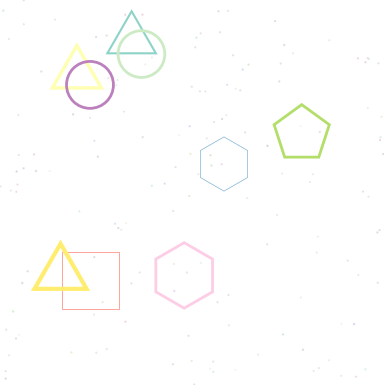[{"shape": "triangle", "thickness": 1.5, "radius": 0.36, "center": [0.342, 0.898]}, {"shape": "triangle", "thickness": 2.5, "radius": 0.37, "center": [0.2, 0.808]}, {"shape": "square", "thickness": 0.5, "radius": 0.37, "center": [0.236, 0.272]}, {"shape": "hexagon", "thickness": 0.5, "radius": 0.35, "center": [0.582, 0.574]}, {"shape": "pentagon", "thickness": 2, "radius": 0.38, "center": [0.784, 0.653]}, {"shape": "hexagon", "thickness": 2, "radius": 0.43, "center": [0.478, 0.285]}, {"shape": "circle", "thickness": 2, "radius": 0.3, "center": [0.234, 0.78]}, {"shape": "circle", "thickness": 2, "radius": 0.3, "center": [0.367, 0.86]}, {"shape": "triangle", "thickness": 3, "radius": 0.39, "center": [0.157, 0.289]}]